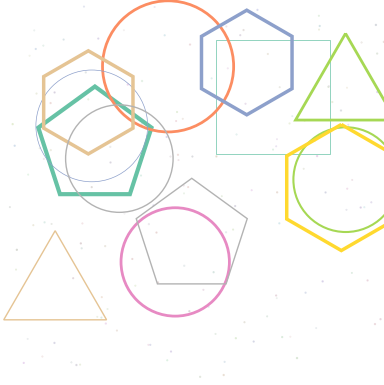[{"shape": "square", "thickness": 0.5, "radius": 0.74, "center": [0.709, 0.748]}, {"shape": "pentagon", "thickness": 3, "radius": 0.77, "center": [0.247, 0.621]}, {"shape": "circle", "thickness": 2, "radius": 0.85, "center": [0.437, 0.828]}, {"shape": "circle", "thickness": 0.5, "radius": 0.73, "center": [0.238, 0.673]}, {"shape": "hexagon", "thickness": 2.5, "radius": 0.68, "center": [0.641, 0.838]}, {"shape": "circle", "thickness": 2, "radius": 0.7, "center": [0.455, 0.32]}, {"shape": "triangle", "thickness": 2, "radius": 0.75, "center": [0.898, 0.763]}, {"shape": "circle", "thickness": 1.5, "radius": 0.68, "center": [0.898, 0.533]}, {"shape": "hexagon", "thickness": 2.5, "radius": 0.82, "center": [0.887, 0.513]}, {"shape": "hexagon", "thickness": 2.5, "radius": 0.67, "center": [0.229, 0.734]}, {"shape": "triangle", "thickness": 1, "radius": 0.77, "center": [0.143, 0.246]}, {"shape": "circle", "thickness": 1, "radius": 0.7, "center": [0.31, 0.588]}, {"shape": "pentagon", "thickness": 1, "radius": 0.76, "center": [0.498, 0.385]}]